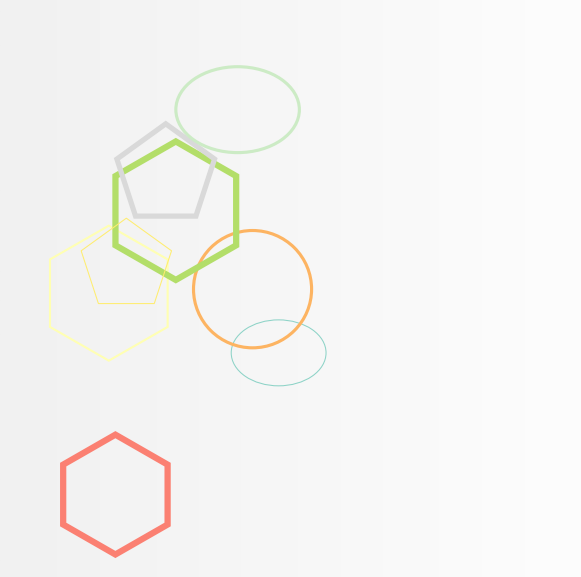[{"shape": "oval", "thickness": 0.5, "radius": 0.41, "center": [0.479, 0.388]}, {"shape": "hexagon", "thickness": 1, "radius": 0.58, "center": [0.187, 0.491]}, {"shape": "hexagon", "thickness": 3, "radius": 0.52, "center": [0.199, 0.143]}, {"shape": "circle", "thickness": 1.5, "radius": 0.51, "center": [0.434, 0.498]}, {"shape": "hexagon", "thickness": 3, "radius": 0.6, "center": [0.302, 0.634]}, {"shape": "pentagon", "thickness": 2.5, "radius": 0.44, "center": [0.285, 0.696]}, {"shape": "oval", "thickness": 1.5, "radius": 0.53, "center": [0.409, 0.809]}, {"shape": "pentagon", "thickness": 0.5, "radius": 0.41, "center": [0.217, 0.54]}]